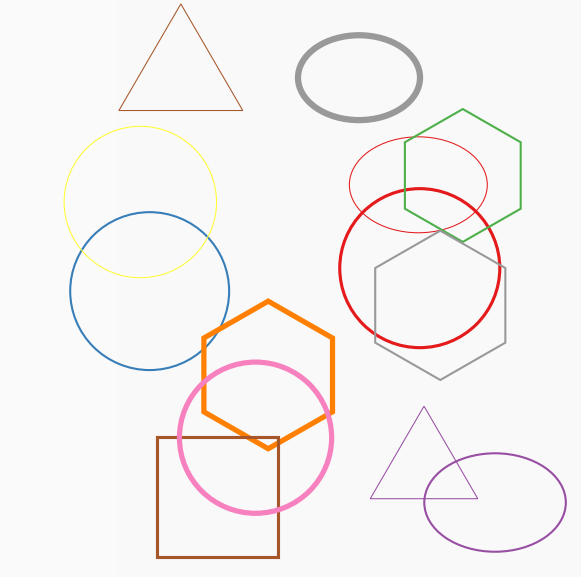[{"shape": "oval", "thickness": 0.5, "radius": 0.59, "center": [0.72, 0.679]}, {"shape": "circle", "thickness": 1.5, "radius": 0.69, "center": [0.722, 0.535]}, {"shape": "circle", "thickness": 1, "radius": 0.68, "center": [0.257, 0.495]}, {"shape": "hexagon", "thickness": 1, "radius": 0.58, "center": [0.796, 0.695]}, {"shape": "oval", "thickness": 1, "radius": 0.61, "center": [0.852, 0.129]}, {"shape": "triangle", "thickness": 0.5, "radius": 0.53, "center": [0.729, 0.189]}, {"shape": "hexagon", "thickness": 2.5, "radius": 0.64, "center": [0.461, 0.35]}, {"shape": "circle", "thickness": 0.5, "radius": 0.66, "center": [0.241, 0.649]}, {"shape": "square", "thickness": 1.5, "radius": 0.52, "center": [0.375, 0.138]}, {"shape": "triangle", "thickness": 0.5, "radius": 0.62, "center": [0.311, 0.869]}, {"shape": "circle", "thickness": 2.5, "radius": 0.65, "center": [0.44, 0.241]}, {"shape": "oval", "thickness": 3, "radius": 0.52, "center": [0.618, 0.865]}, {"shape": "hexagon", "thickness": 1, "radius": 0.65, "center": [0.757, 0.47]}]